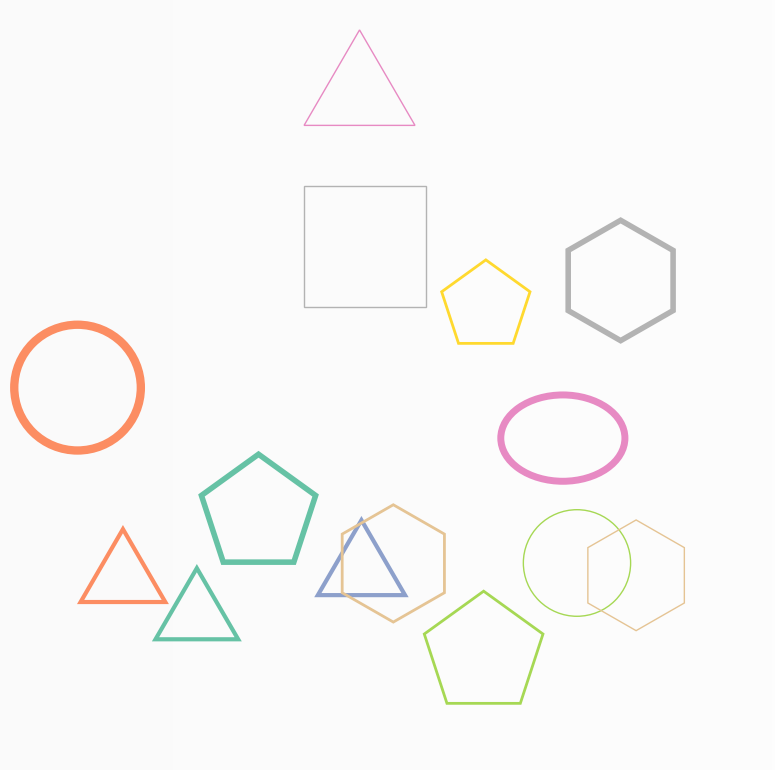[{"shape": "triangle", "thickness": 1.5, "radius": 0.31, "center": [0.254, 0.201]}, {"shape": "pentagon", "thickness": 2, "radius": 0.39, "center": [0.334, 0.333]}, {"shape": "circle", "thickness": 3, "radius": 0.41, "center": [0.1, 0.497]}, {"shape": "triangle", "thickness": 1.5, "radius": 0.32, "center": [0.159, 0.25]}, {"shape": "triangle", "thickness": 1.5, "radius": 0.32, "center": [0.466, 0.26]}, {"shape": "oval", "thickness": 2.5, "radius": 0.4, "center": [0.726, 0.431]}, {"shape": "triangle", "thickness": 0.5, "radius": 0.41, "center": [0.464, 0.878]}, {"shape": "pentagon", "thickness": 1, "radius": 0.4, "center": [0.624, 0.152]}, {"shape": "circle", "thickness": 0.5, "radius": 0.35, "center": [0.744, 0.269]}, {"shape": "pentagon", "thickness": 1, "radius": 0.3, "center": [0.627, 0.603]}, {"shape": "hexagon", "thickness": 1, "radius": 0.38, "center": [0.507, 0.268]}, {"shape": "hexagon", "thickness": 0.5, "radius": 0.36, "center": [0.821, 0.253]}, {"shape": "square", "thickness": 0.5, "radius": 0.39, "center": [0.472, 0.68]}, {"shape": "hexagon", "thickness": 2, "radius": 0.39, "center": [0.801, 0.636]}]